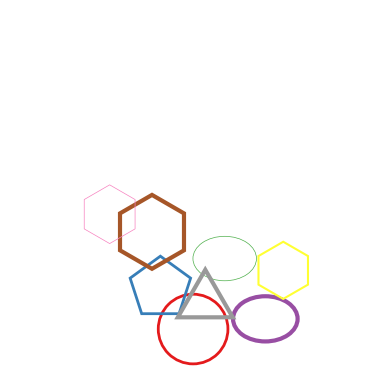[{"shape": "circle", "thickness": 2, "radius": 0.45, "center": [0.502, 0.145]}, {"shape": "pentagon", "thickness": 2, "radius": 0.41, "center": [0.417, 0.252]}, {"shape": "oval", "thickness": 0.5, "radius": 0.41, "center": [0.584, 0.328]}, {"shape": "oval", "thickness": 3, "radius": 0.42, "center": [0.689, 0.172]}, {"shape": "hexagon", "thickness": 1.5, "radius": 0.37, "center": [0.736, 0.298]}, {"shape": "hexagon", "thickness": 3, "radius": 0.48, "center": [0.395, 0.398]}, {"shape": "hexagon", "thickness": 0.5, "radius": 0.38, "center": [0.285, 0.444]}, {"shape": "triangle", "thickness": 3, "radius": 0.41, "center": [0.533, 0.217]}]